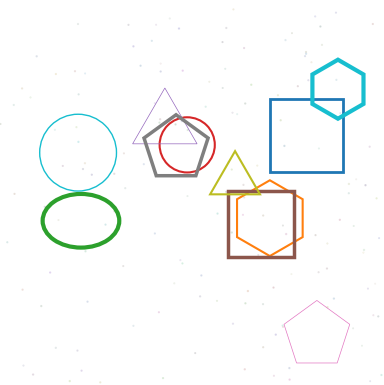[{"shape": "square", "thickness": 2, "radius": 0.47, "center": [0.797, 0.648]}, {"shape": "hexagon", "thickness": 1.5, "radius": 0.49, "center": [0.701, 0.433]}, {"shape": "oval", "thickness": 3, "radius": 0.5, "center": [0.21, 0.427]}, {"shape": "circle", "thickness": 1.5, "radius": 0.36, "center": [0.486, 0.624]}, {"shape": "triangle", "thickness": 0.5, "radius": 0.48, "center": [0.428, 0.675]}, {"shape": "square", "thickness": 2.5, "radius": 0.43, "center": [0.678, 0.418]}, {"shape": "pentagon", "thickness": 0.5, "radius": 0.45, "center": [0.823, 0.13]}, {"shape": "pentagon", "thickness": 2.5, "radius": 0.44, "center": [0.457, 0.614]}, {"shape": "triangle", "thickness": 1.5, "radius": 0.37, "center": [0.611, 0.533]}, {"shape": "circle", "thickness": 1, "radius": 0.5, "center": [0.203, 0.604]}, {"shape": "hexagon", "thickness": 3, "radius": 0.38, "center": [0.878, 0.768]}]